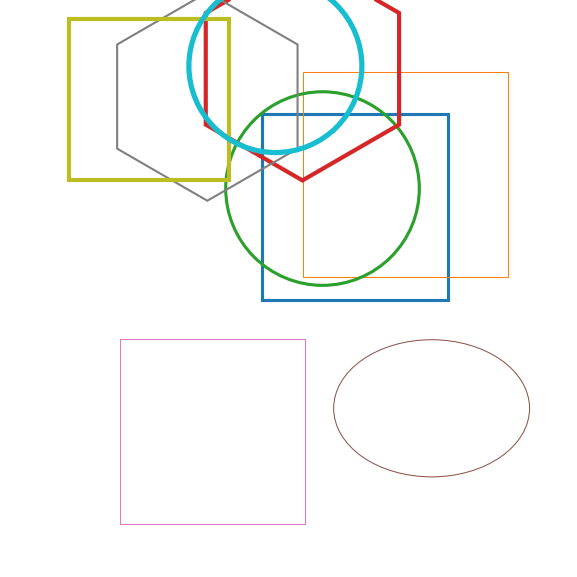[{"shape": "square", "thickness": 1.5, "radius": 0.81, "center": [0.615, 0.64]}, {"shape": "square", "thickness": 0.5, "radius": 0.89, "center": [0.702, 0.698]}, {"shape": "circle", "thickness": 1.5, "radius": 0.84, "center": [0.558, 0.673]}, {"shape": "hexagon", "thickness": 2, "radius": 0.97, "center": [0.524, 0.88]}, {"shape": "oval", "thickness": 0.5, "radius": 0.85, "center": [0.747, 0.292]}, {"shape": "square", "thickness": 0.5, "radius": 0.8, "center": [0.369, 0.252]}, {"shape": "hexagon", "thickness": 1, "radius": 0.9, "center": [0.359, 0.832]}, {"shape": "square", "thickness": 2, "radius": 0.69, "center": [0.258, 0.827]}, {"shape": "circle", "thickness": 2.5, "radius": 0.75, "center": [0.477, 0.885]}]